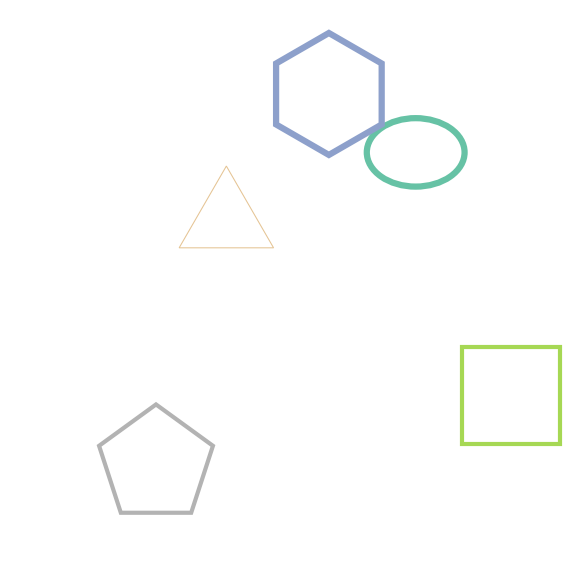[{"shape": "oval", "thickness": 3, "radius": 0.42, "center": [0.72, 0.735]}, {"shape": "hexagon", "thickness": 3, "radius": 0.53, "center": [0.569, 0.836]}, {"shape": "square", "thickness": 2, "radius": 0.42, "center": [0.884, 0.314]}, {"shape": "triangle", "thickness": 0.5, "radius": 0.47, "center": [0.392, 0.617]}, {"shape": "pentagon", "thickness": 2, "radius": 0.52, "center": [0.27, 0.195]}]